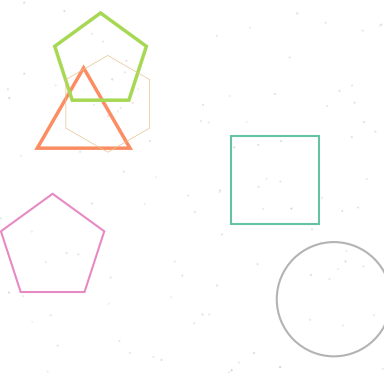[{"shape": "square", "thickness": 1.5, "radius": 0.57, "center": [0.715, 0.533]}, {"shape": "triangle", "thickness": 2.5, "radius": 0.7, "center": [0.217, 0.685]}, {"shape": "pentagon", "thickness": 1.5, "radius": 0.71, "center": [0.137, 0.356]}, {"shape": "pentagon", "thickness": 2.5, "radius": 0.63, "center": [0.261, 0.841]}, {"shape": "hexagon", "thickness": 0.5, "radius": 0.63, "center": [0.28, 0.73]}, {"shape": "circle", "thickness": 1.5, "radius": 0.74, "center": [0.867, 0.223]}]